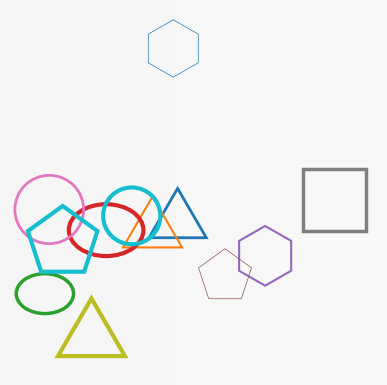[{"shape": "triangle", "thickness": 2, "radius": 0.43, "center": [0.458, 0.425]}, {"shape": "hexagon", "thickness": 0.5, "radius": 0.37, "center": [0.447, 0.874]}, {"shape": "triangle", "thickness": 1.5, "radius": 0.44, "center": [0.394, 0.401]}, {"shape": "oval", "thickness": 2.5, "radius": 0.37, "center": [0.116, 0.237]}, {"shape": "oval", "thickness": 3, "radius": 0.48, "center": [0.274, 0.402]}, {"shape": "hexagon", "thickness": 1.5, "radius": 0.39, "center": [0.684, 0.335]}, {"shape": "pentagon", "thickness": 0.5, "radius": 0.36, "center": [0.581, 0.282]}, {"shape": "circle", "thickness": 2, "radius": 0.44, "center": [0.127, 0.456]}, {"shape": "square", "thickness": 2.5, "radius": 0.4, "center": [0.863, 0.48]}, {"shape": "triangle", "thickness": 3, "radius": 0.5, "center": [0.236, 0.125]}, {"shape": "circle", "thickness": 3, "radius": 0.37, "center": [0.34, 0.439]}, {"shape": "pentagon", "thickness": 3, "radius": 0.47, "center": [0.162, 0.371]}]